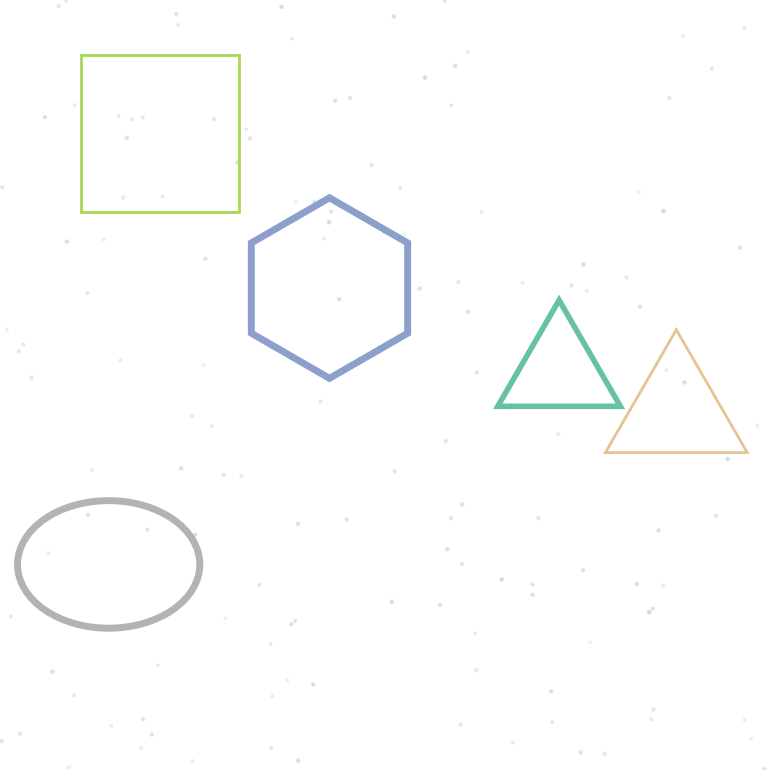[{"shape": "triangle", "thickness": 2, "radius": 0.46, "center": [0.726, 0.518]}, {"shape": "hexagon", "thickness": 2.5, "radius": 0.59, "center": [0.428, 0.626]}, {"shape": "square", "thickness": 1, "radius": 0.51, "center": [0.208, 0.827]}, {"shape": "triangle", "thickness": 1, "radius": 0.53, "center": [0.878, 0.465]}, {"shape": "oval", "thickness": 2.5, "radius": 0.59, "center": [0.141, 0.267]}]